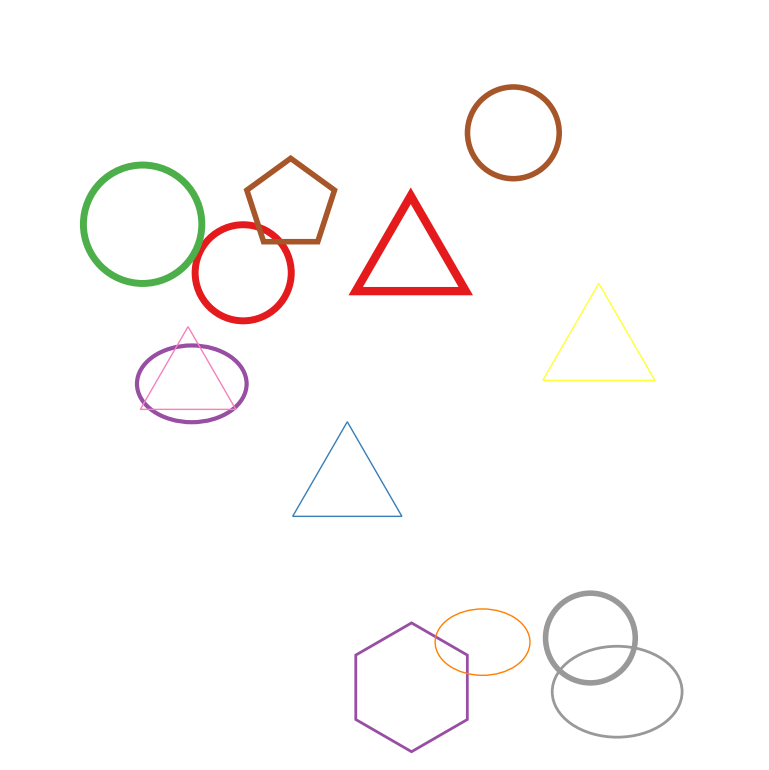[{"shape": "triangle", "thickness": 3, "radius": 0.41, "center": [0.533, 0.663]}, {"shape": "circle", "thickness": 2.5, "radius": 0.31, "center": [0.316, 0.646]}, {"shape": "triangle", "thickness": 0.5, "radius": 0.41, "center": [0.451, 0.37]}, {"shape": "circle", "thickness": 2.5, "radius": 0.38, "center": [0.185, 0.709]}, {"shape": "oval", "thickness": 1.5, "radius": 0.36, "center": [0.249, 0.502]}, {"shape": "hexagon", "thickness": 1, "radius": 0.42, "center": [0.534, 0.107]}, {"shape": "oval", "thickness": 0.5, "radius": 0.31, "center": [0.627, 0.166]}, {"shape": "triangle", "thickness": 0.5, "radius": 0.42, "center": [0.778, 0.548]}, {"shape": "pentagon", "thickness": 2, "radius": 0.3, "center": [0.378, 0.735]}, {"shape": "circle", "thickness": 2, "radius": 0.3, "center": [0.667, 0.827]}, {"shape": "triangle", "thickness": 0.5, "radius": 0.36, "center": [0.244, 0.504]}, {"shape": "circle", "thickness": 2, "radius": 0.29, "center": [0.767, 0.171]}, {"shape": "oval", "thickness": 1, "radius": 0.42, "center": [0.801, 0.102]}]